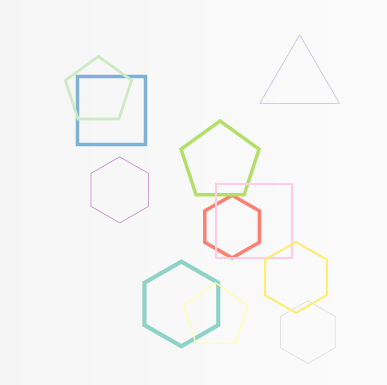[{"shape": "hexagon", "thickness": 3, "radius": 0.55, "center": [0.468, 0.211]}, {"shape": "pentagon", "thickness": 1, "radius": 0.43, "center": [0.557, 0.179]}, {"shape": "triangle", "thickness": 0.5, "radius": 0.59, "center": [0.773, 0.791]}, {"shape": "hexagon", "thickness": 2.5, "radius": 0.41, "center": [0.599, 0.411]}, {"shape": "square", "thickness": 2.5, "radius": 0.44, "center": [0.287, 0.715]}, {"shape": "pentagon", "thickness": 2.5, "radius": 0.53, "center": [0.568, 0.58]}, {"shape": "square", "thickness": 1.5, "radius": 0.48, "center": [0.656, 0.426]}, {"shape": "hexagon", "thickness": 0.5, "radius": 0.41, "center": [0.794, 0.137]}, {"shape": "hexagon", "thickness": 0.5, "radius": 0.43, "center": [0.309, 0.507]}, {"shape": "pentagon", "thickness": 2, "radius": 0.45, "center": [0.254, 0.764]}, {"shape": "hexagon", "thickness": 1.5, "radius": 0.46, "center": [0.764, 0.279]}]